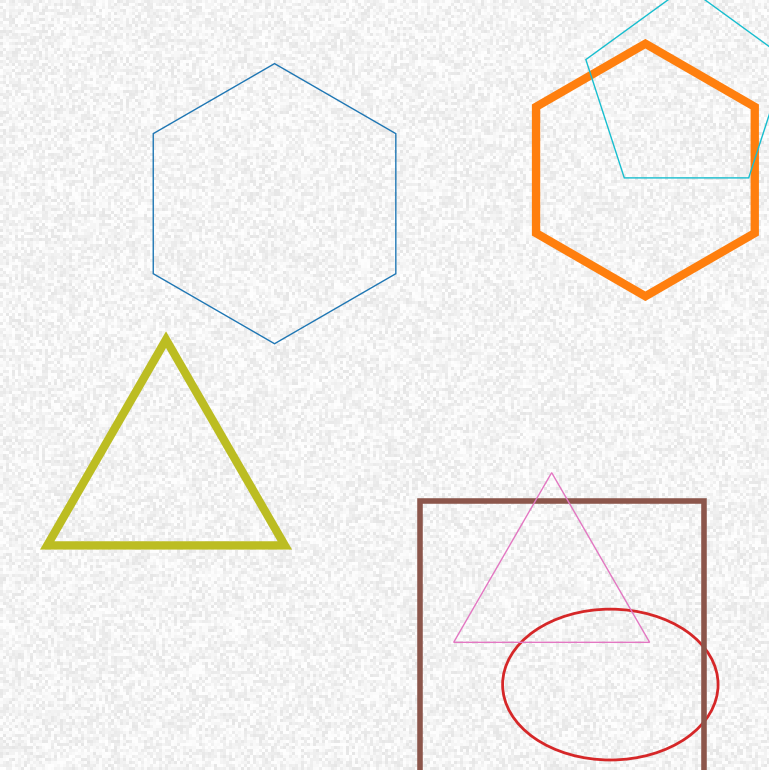[{"shape": "hexagon", "thickness": 0.5, "radius": 0.91, "center": [0.357, 0.735]}, {"shape": "hexagon", "thickness": 3, "radius": 0.82, "center": [0.838, 0.779]}, {"shape": "oval", "thickness": 1, "radius": 0.7, "center": [0.793, 0.111]}, {"shape": "square", "thickness": 2, "radius": 0.92, "center": [0.73, 0.164]}, {"shape": "triangle", "thickness": 0.5, "radius": 0.73, "center": [0.716, 0.239]}, {"shape": "triangle", "thickness": 3, "radius": 0.89, "center": [0.216, 0.381]}, {"shape": "pentagon", "thickness": 0.5, "radius": 0.69, "center": [0.892, 0.88]}]